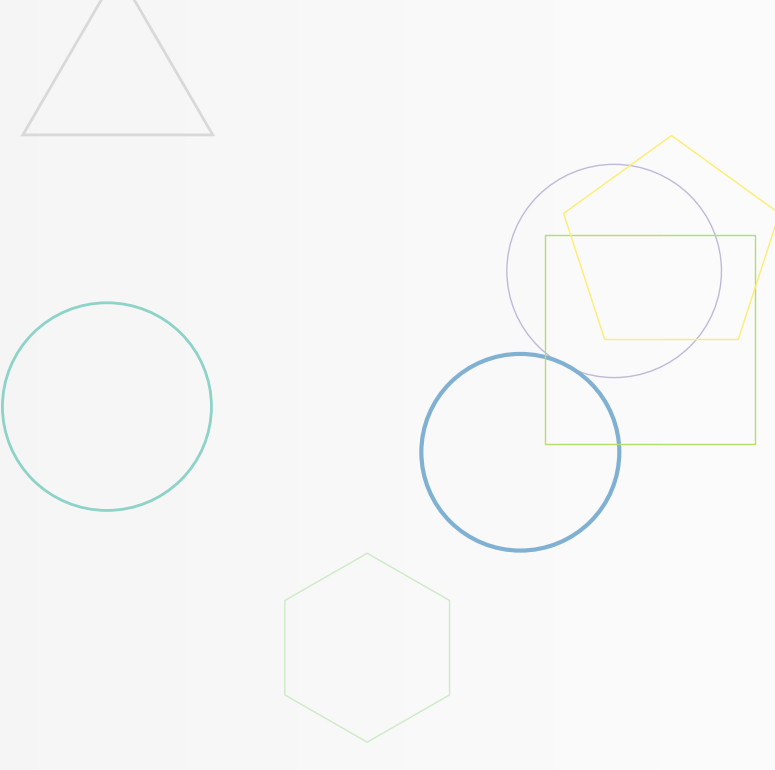[{"shape": "circle", "thickness": 1, "radius": 0.67, "center": [0.138, 0.472]}, {"shape": "circle", "thickness": 0.5, "radius": 0.69, "center": [0.792, 0.648]}, {"shape": "circle", "thickness": 1.5, "radius": 0.64, "center": [0.671, 0.413]}, {"shape": "square", "thickness": 0.5, "radius": 0.68, "center": [0.838, 0.559]}, {"shape": "triangle", "thickness": 1, "radius": 0.71, "center": [0.152, 0.896]}, {"shape": "hexagon", "thickness": 0.5, "radius": 0.61, "center": [0.474, 0.159]}, {"shape": "pentagon", "thickness": 0.5, "radius": 0.73, "center": [0.866, 0.678]}]